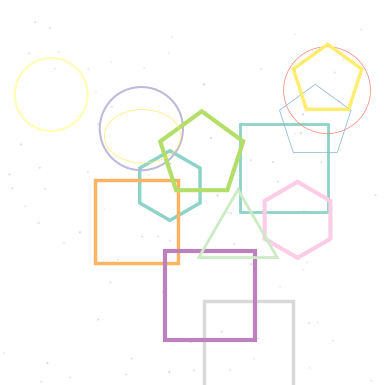[{"shape": "square", "thickness": 2, "radius": 0.57, "center": [0.737, 0.564]}, {"shape": "hexagon", "thickness": 2.5, "radius": 0.45, "center": [0.441, 0.518]}, {"shape": "circle", "thickness": 1.5, "radius": 0.47, "center": [0.133, 0.754]}, {"shape": "circle", "thickness": 1.5, "radius": 0.54, "center": [0.367, 0.666]}, {"shape": "circle", "thickness": 0.5, "radius": 0.56, "center": [0.85, 0.766]}, {"shape": "pentagon", "thickness": 0.5, "radius": 0.49, "center": [0.819, 0.683]}, {"shape": "square", "thickness": 2.5, "radius": 0.54, "center": [0.355, 0.424]}, {"shape": "pentagon", "thickness": 3, "radius": 0.57, "center": [0.524, 0.598]}, {"shape": "hexagon", "thickness": 3, "radius": 0.49, "center": [0.773, 0.429]}, {"shape": "square", "thickness": 2.5, "radius": 0.58, "center": [0.646, 0.102]}, {"shape": "square", "thickness": 3, "radius": 0.58, "center": [0.546, 0.232]}, {"shape": "triangle", "thickness": 2, "radius": 0.59, "center": [0.618, 0.39]}, {"shape": "oval", "thickness": 0.5, "radius": 0.5, "center": [0.37, 0.646]}, {"shape": "pentagon", "thickness": 2.5, "radius": 0.47, "center": [0.851, 0.792]}]